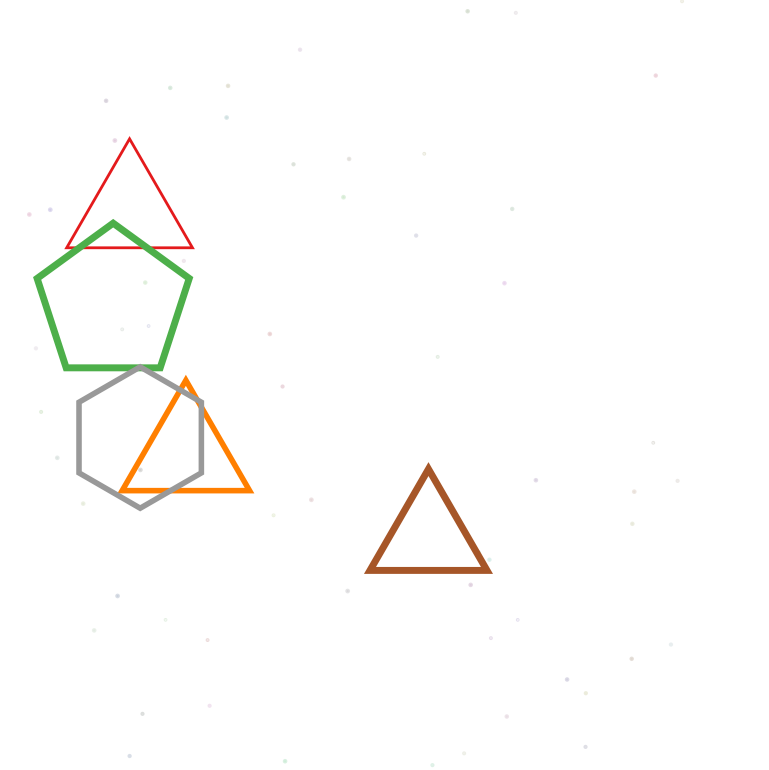[{"shape": "triangle", "thickness": 1, "radius": 0.47, "center": [0.168, 0.725]}, {"shape": "pentagon", "thickness": 2.5, "radius": 0.52, "center": [0.147, 0.606]}, {"shape": "triangle", "thickness": 2, "radius": 0.48, "center": [0.241, 0.411]}, {"shape": "triangle", "thickness": 2.5, "radius": 0.44, "center": [0.556, 0.303]}, {"shape": "hexagon", "thickness": 2, "radius": 0.46, "center": [0.182, 0.432]}]